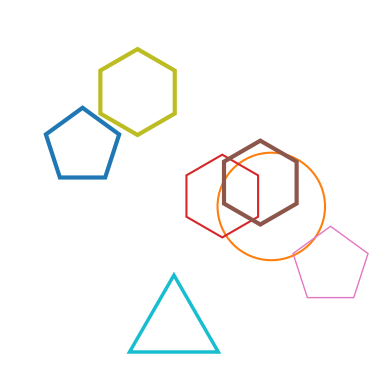[{"shape": "pentagon", "thickness": 3, "radius": 0.5, "center": [0.214, 0.62]}, {"shape": "circle", "thickness": 1.5, "radius": 0.7, "center": [0.705, 0.464]}, {"shape": "hexagon", "thickness": 1.5, "radius": 0.54, "center": [0.577, 0.491]}, {"shape": "hexagon", "thickness": 3, "radius": 0.54, "center": [0.676, 0.526]}, {"shape": "pentagon", "thickness": 1, "radius": 0.51, "center": [0.859, 0.31]}, {"shape": "hexagon", "thickness": 3, "radius": 0.56, "center": [0.357, 0.761]}, {"shape": "triangle", "thickness": 2.5, "radius": 0.67, "center": [0.452, 0.152]}]